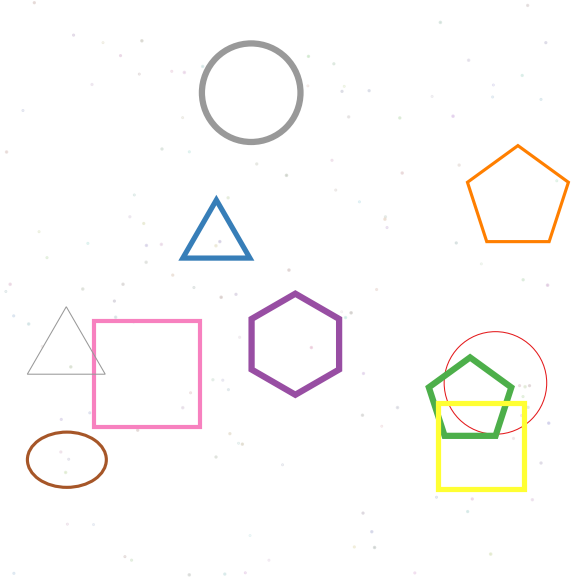[{"shape": "circle", "thickness": 0.5, "radius": 0.44, "center": [0.858, 0.336]}, {"shape": "triangle", "thickness": 2.5, "radius": 0.34, "center": [0.375, 0.586]}, {"shape": "pentagon", "thickness": 3, "radius": 0.38, "center": [0.814, 0.305]}, {"shape": "hexagon", "thickness": 3, "radius": 0.44, "center": [0.511, 0.403]}, {"shape": "pentagon", "thickness": 1.5, "radius": 0.46, "center": [0.897, 0.655]}, {"shape": "square", "thickness": 2.5, "radius": 0.37, "center": [0.833, 0.227]}, {"shape": "oval", "thickness": 1.5, "radius": 0.34, "center": [0.116, 0.203]}, {"shape": "square", "thickness": 2, "radius": 0.46, "center": [0.254, 0.352]}, {"shape": "circle", "thickness": 3, "radius": 0.43, "center": [0.435, 0.839]}, {"shape": "triangle", "thickness": 0.5, "radius": 0.39, "center": [0.115, 0.39]}]